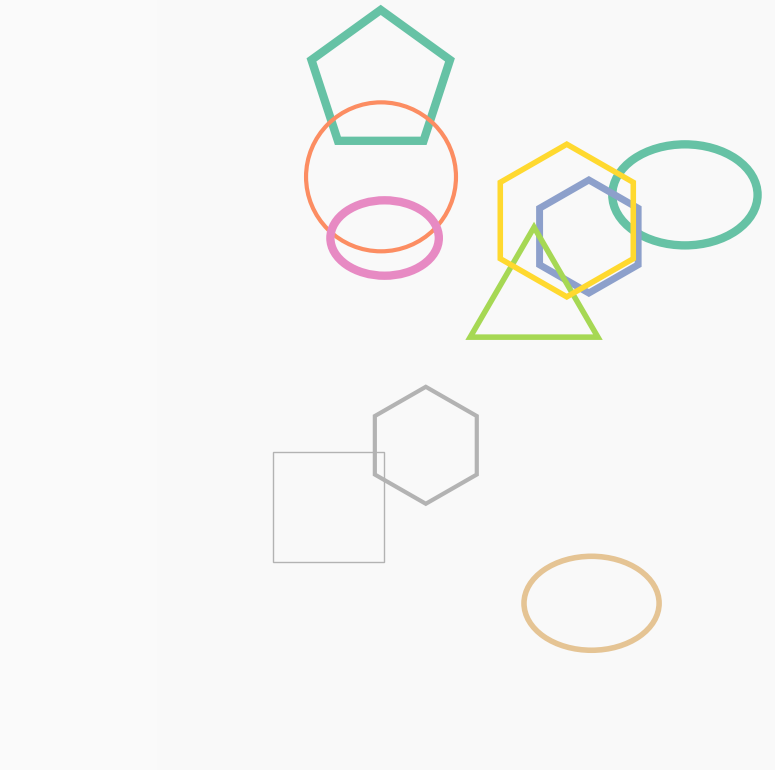[{"shape": "oval", "thickness": 3, "radius": 0.47, "center": [0.884, 0.747]}, {"shape": "pentagon", "thickness": 3, "radius": 0.47, "center": [0.491, 0.893]}, {"shape": "circle", "thickness": 1.5, "radius": 0.48, "center": [0.492, 0.77]}, {"shape": "hexagon", "thickness": 2.5, "radius": 0.37, "center": [0.76, 0.693]}, {"shape": "oval", "thickness": 3, "radius": 0.35, "center": [0.496, 0.691]}, {"shape": "triangle", "thickness": 2, "radius": 0.48, "center": [0.689, 0.61]}, {"shape": "hexagon", "thickness": 2, "radius": 0.5, "center": [0.731, 0.714]}, {"shape": "oval", "thickness": 2, "radius": 0.44, "center": [0.763, 0.217]}, {"shape": "hexagon", "thickness": 1.5, "radius": 0.38, "center": [0.549, 0.422]}, {"shape": "square", "thickness": 0.5, "radius": 0.36, "center": [0.424, 0.342]}]